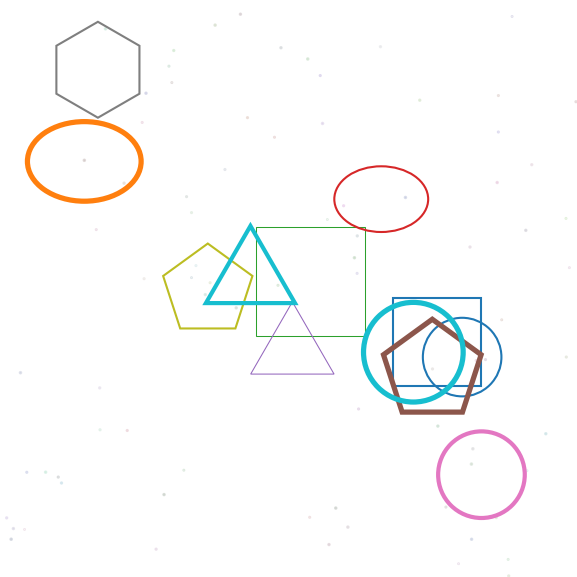[{"shape": "circle", "thickness": 1, "radius": 0.34, "center": [0.8, 0.381]}, {"shape": "square", "thickness": 1, "radius": 0.38, "center": [0.756, 0.407]}, {"shape": "oval", "thickness": 2.5, "radius": 0.49, "center": [0.146, 0.72]}, {"shape": "square", "thickness": 0.5, "radius": 0.47, "center": [0.538, 0.512]}, {"shape": "oval", "thickness": 1, "radius": 0.41, "center": [0.66, 0.654]}, {"shape": "triangle", "thickness": 0.5, "radius": 0.42, "center": [0.506, 0.393]}, {"shape": "pentagon", "thickness": 2.5, "radius": 0.44, "center": [0.749, 0.357]}, {"shape": "circle", "thickness": 2, "radius": 0.38, "center": [0.834, 0.177]}, {"shape": "hexagon", "thickness": 1, "radius": 0.42, "center": [0.17, 0.878]}, {"shape": "pentagon", "thickness": 1, "radius": 0.41, "center": [0.36, 0.496]}, {"shape": "triangle", "thickness": 2, "radius": 0.45, "center": [0.434, 0.519]}, {"shape": "circle", "thickness": 2.5, "radius": 0.43, "center": [0.716, 0.389]}]